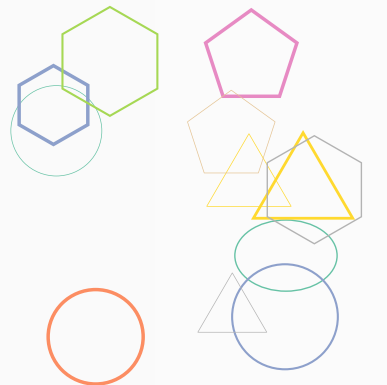[{"shape": "circle", "thickness": 0.5, "radius": 0.59, "center": [0.145, 0.66]}, {"shape": "oval", "thickness": 1, "radius": 0.66, "center": [0.738, 0.336]}, {"shape": "circle", "thickness": 2.5, "radius": 0.61, "center": [0.247, 0.125]}, {"shape": "circle", "thickness": 1.5, "radius": 0.68, "center": [0.735, 0.177]}, {"shape": "hexagon", "thickness": 2.5, "radius": 0.51, "center": [0.138, 0.727]}, {"shape": "pentagon", "thickness": 2.5, "radius": 0.62, "center": [0.648, 0.85]}, {"shape": "hexagon", "thickness": 1.5, "radius": 0.71, "center": [0.284, 0.841]}, {"shape": "triangle", "thickness": 0.5, "radius": 0.63, "center": [0.642, 0.527]}, {"shape": "triangle", "thickness": 2, "radius": 0.74, "center": [0.782, 0.507]}, {"shape": "pentagon", "thickness": 0.5, "radius": 0.59, "center": [0.597, 0.647]}, {"shape": "triangle", "thickness": 0.5, "radius": 0.51, "center": [0.599, 0.188]}, {"shape": "hexagon", "thickness": 1, "radius": 0.7, "center": [0.811, 0.507]}]